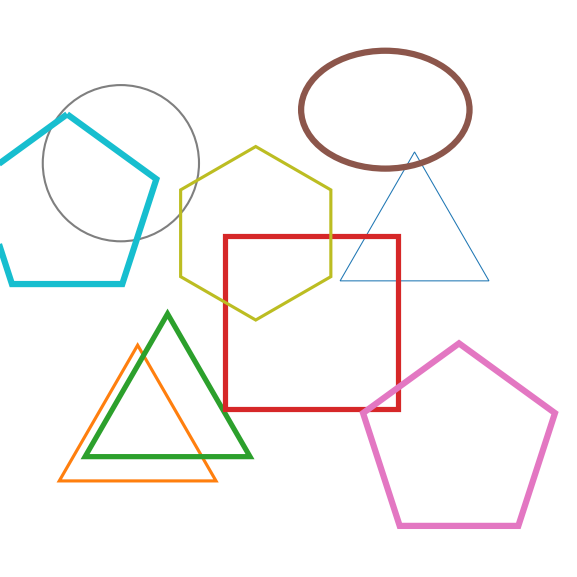[{"shape": "triangle", "thickness": 0.5, "radius": 0.74, "center": [0.718, 0.587]}, {"shape": "triangle", "thickness": 1.5, "radius": 0.78, "center": [0.238, 0.245]}, {"shape": "triangle", "thickness": 2.5, "radius": 0.82, "center": [0.29, 0.291]}, {"shape": "square", "thickness": 2.5, "radius": 0.75, "center": [0.539, 0.44]}, {"shape": "oval", "thickness": 3, "radius": 0.73, "center": [0.667, 0.809]}, {"shape": "pentagon", "thickness": 3, "radius": 0.87, "center": [0.795, 0.23]}, {"shape": "circle", "thickness": 1, "radius": 0.68, "center": [0.209, 0.717]}, {"shape": "hexagon", "thickness": 1.5, "radius": 0.75, "center": [0.443, 0.595]}, {"shape": "pentagon", "thickness": 3, "radius": 0.81, "center": [0.116, 0.639]}]